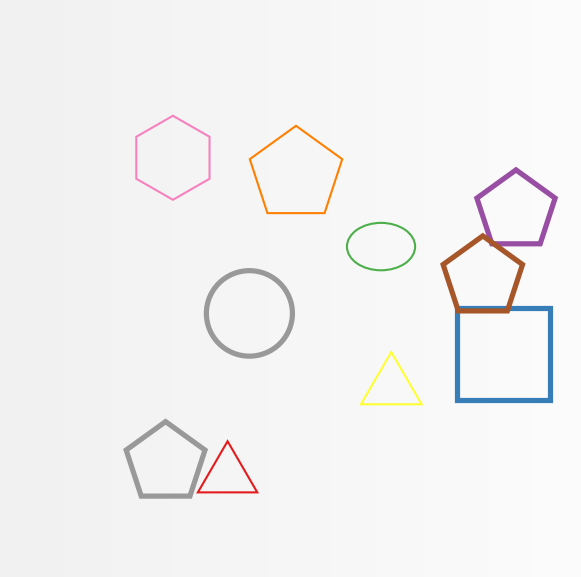[{"shape": "triangle", "thickness": 1, "radius": 0.3, "center": [0.392, 0.176]}, {"shape": "square", "thickness": 2.5, "radius": 0.4, "center": [0.866, 0.386]}, {"shape": "oval", "thickness": 1, "radius": 0.29, "center": [0.656, 0.572]}, {"shape": "pentagon", "thickness": 2.5, "radius": 0.35, "center": [0.888, 0.634]}, {"shape": "pentagon", "thickness": 1, "radius": 0.42, "center": [0.509, 0.698]}, {"shape": "triangle", "thickness": 1, "radius": 0.3, "center": [0.673, 0.329]}, {"shape": "pentagon", "thickness": 2.5, "radius": 0.36, "center": [0.831, 0.519]}, {"shape": "hexagon", "thickness": 1, "radius": 0.36, "center": [0.297, 0.726]}, {"shape": "circle", "thickness": 2.5, "radius": 0.37, "center": [0.429, 0.456]}, {"shape": "pentagon", "thickness": 2.5, "radius": 0.36, "center": [0.285, 0.198]}]